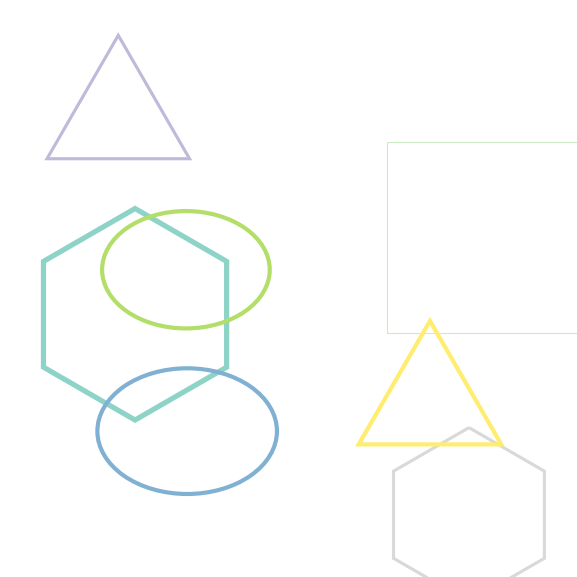[{"shape": "hexagon", "thickness": 2.5, "radius": 0.92, "center": [0.234, 0.455]}, {"shape": "triangle", "thickness": 1.5, "radius": 0.71, "center": [0.205, 0.796]}, {"shape": "oval", "thickness": 2, "radius": 0.78, "center": [0.324, 0.253]}, {"shape": "oval", "thickness": 2, "radius": 0.73, "center": [0.322, 0.532]}, {"shape": "hexagon", "thickness": 1.5, "radius": 0.75, "center": [0.812, 0.108]}, {"shape": "square", "thickness": 0.5, "radius": 0.83, "center": [0.836, 0.587]}, {"shape": "triangle", "thickness": 2, "radius": 0.71, "center": [0.745, 0.301]}]